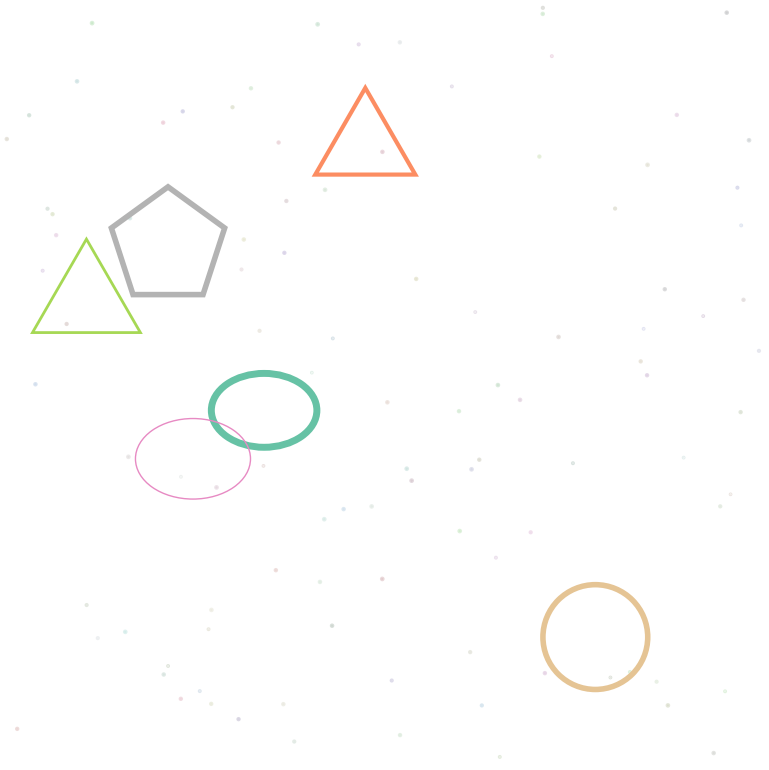[{"shape": "oval", "thickness": 2.5, "radius": 0.34, "center": [0.343, 0.467]}, {"shape": "triangle", "thickness": 1.5, "radius": 0.38, "center": [0.474, 0.811]}, {"shape": "oval", "thickness": 0.5, "radius": 0.37, "center": [0.251, 0.404]}, {"shape": "triangle", "thickness": 1, "radius": 0.4, "center": [0.112, 0.609]}, {"shape": "circle", "thickness": 2, "radius": 0.34, "center": [0.773, 0.173]}, {"shape": "pentagon", "thickness": 2, "radius": 0.39, "center": [0.218, 0.68]}]